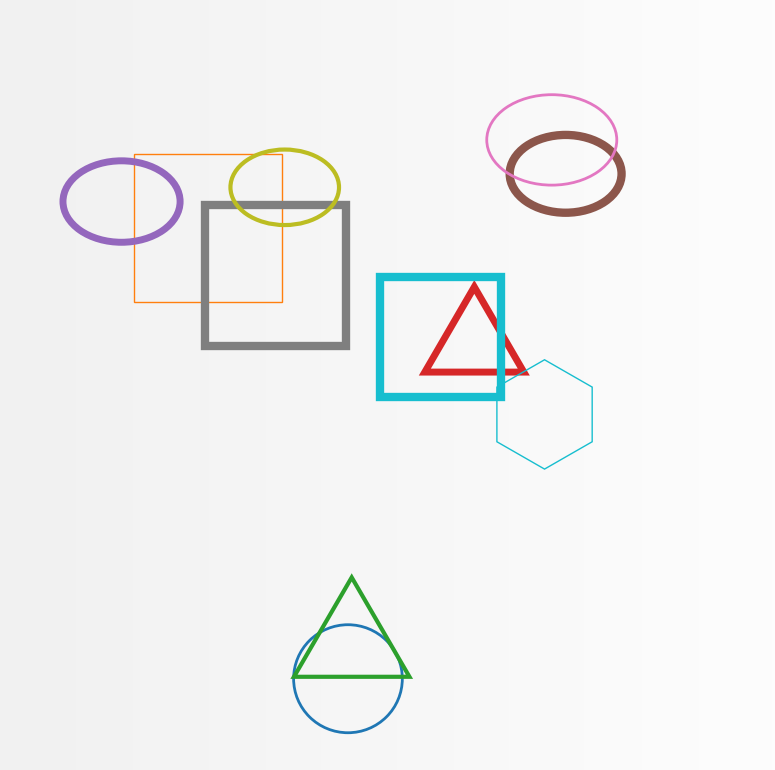[{"shape": "circle", "thickness": 1, "radius": 0.35, "center": [0.449, 0.119]}, {"shape": "square", "thickness": 0.5, "radius": 0.48, "center": [0.268, 0.704]}, {"shape": "triangle", "thickness": 1.5, "radius": 0.43, "center": [0.454, 0.164]}, {"shape": "triangle", "thickness": 2.5, "radius": 0.37, "center": [0.612, 0.554]}, {"shape": "oval", "thickness": 2.5, "radius": 0.38, "center": [0.157, 0.738]}, {"shape": "oval", "thickness": 3, "radius": 0.36, "center": [0.73, 0.774]}, {"shape": "oval", "thickness": 1, "radius": 0.42, "center": [0.712, 0.818]}, {"shape": "square", "thickness": 3, "radius": 0.46, "center": [0.356, 0.642]}, {"shape": "oval", "thickness": 1.5, "radius": 0.35, "center": [0.367, 0.757]}, {"shape": "hexagon", "thickness": 0.5, "radius": 0.35, "center": [0.703, 0.462]}, {"shape": "square", "thickness": 3, "radius": 0.39, "center": [0.568, 0.562]}]